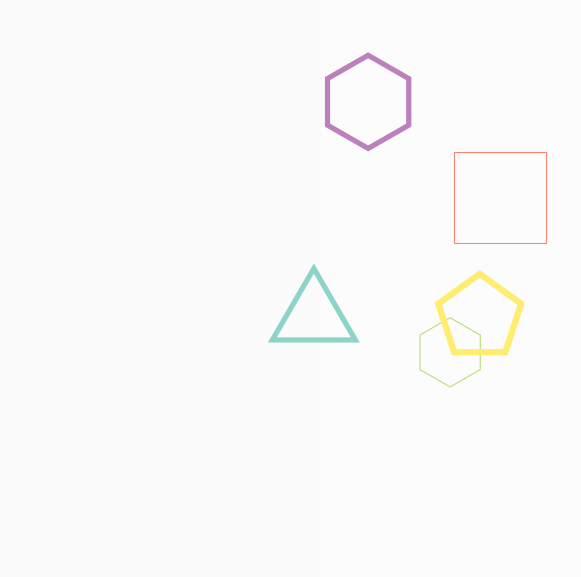[{"shape": "triangle", "thickness": 2.5, "radius": 0.41, "center": [0.54, 0.452]}, {"shape": "square", "thickness": 0.5, "radius": 0.4, "center": [0.86, 0.657]}, {"shape": "hexagon", "thickness": 0.5, "radius": 0.3, "center": [0.774, 0.389]}, {"shape": "hexagon", "thickness": 2.5, "radius": 0.4, "center": [0.633, 0.823]}, {"shape": "pentagon", "thickness": 3, "radius": 0.37, "center": [0.825, 0.45]}]